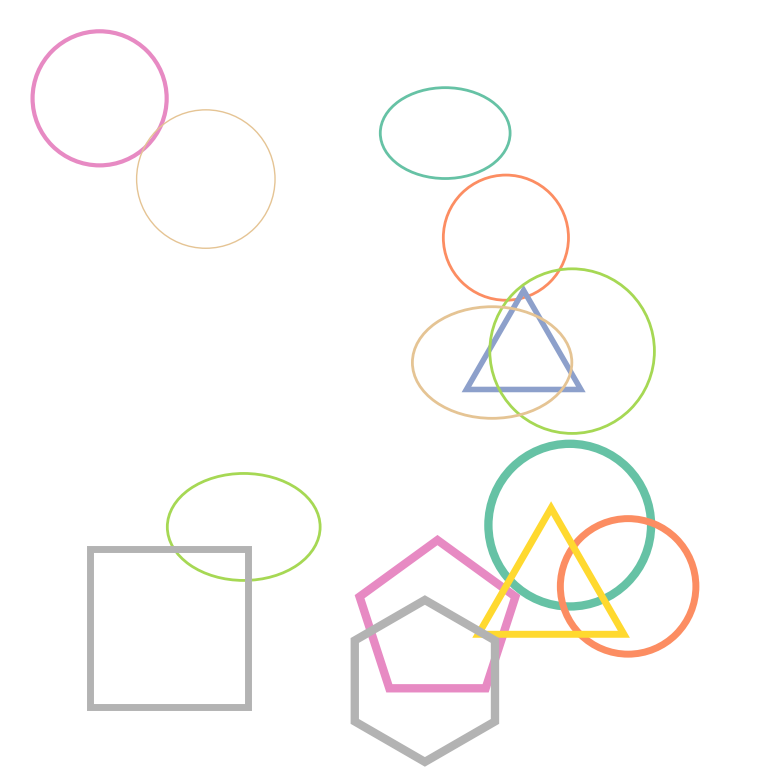[{"shape": "oval", "thickness": 1, "radius": 0.42, "center": [0.578, 0.827]}, {"shape": "circle", "thickness": 3, "radius": 0.53, "center": [0.74, 0.318]}, {"shape": "circle", "thickness": 1, "radius": 0.41, "center": [0.657, 0.691]}, {"shape": "circle", "thickness": 2.5, "radius": 0.44, "center": [0.816, 0.238]}, {"shape": "triangle", "thickness": 2, "radius": 0.43, "center": [0.68, 0.537]}, {"shape": "circle", "thickness": 1.5, "radius": 0.44, "center": [0.129, 0.872]}, {"shape": "pentagon", "thickness": 3, "radius": 0.53, "center": [0.568, 0.192]}, {"shape": "oval", "thickness": 1, "radius": 0.5, "center": [0.317, 0.316]}, {"shape": "circle", "thickness": 1, "radius": 0.53, "center": [0.743, 0.544]}, {"shape": "triangle", "thickness": 2.5, "radius": 0.55, "center": [0.716, 0.231]}, {"shape": "oval", "thickness": 1, "radius": 0.52, "center": [0.639, 0.529]}, {"shape": "circle", "thickness": 0.5, "radius": 0.45, "center": [0.267, 0.767]}, {"shape": "square", "thickness": 2.5, "radius": 0.51, "center": [0.219, 0.185]}, {"shape": "hexagon", "thickness": 3, "radius": 0.53, "center": [0.552, 0.116]}]